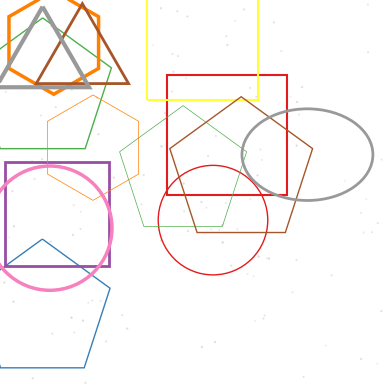[{"shape": "circle", "thickness": 1, "radius": 0.71, "center": [0.553, 0.428]}, {"shape": "square", "thickness": 1.5, "radius": 0.78, "center": [0.59, 0.65]}, {"shape": "pentagon", "thickness": 1, "radius": 0.92, "center": [0.11, 0.194]}, {"shape": "pentagon", "thickness": 0.5, "radius": 0.87, "center": [0.476, 0.552]}, {"shape": "pentagon", "thickness": 1, "radius": 0.94, "center": [0.111, 0.766]}, {"shape": "square", "thickness": 2, "radius": 0.67, "center": [0.149, 0.444]}, {"shape": "hexagon", "thickness": 2.5, "radius": 0.67, "center": [0.14, 0.889]}, {"shape": "hexagon", "thickness": 0.5, "radius": 0.68, "center": [0.242, 0.616]}, {"shape": "square", "thickness": 1.5, "radius": 0.72, "center": [0.525, 0.884]}, {"shape": "pentagon", "thickness": 1, "radius": 0.97, "center": [0.626, 0.554]}, {"shape": "triangle", "thickness": 2, "radius": 0.69, "center": [0.214, 0.852]}, {"shape": "circle", "thickness": 2.5, "radius": 0.81, "center": [0.129, 0.407]}, {"shape": "triangle", "thickness": 3, "radius": 0.7, "center": [0.111, 0.843]}, {"shape": "oval", "thickness": 2, "radius": 0.85, "center": [0.799, 0.598]}]